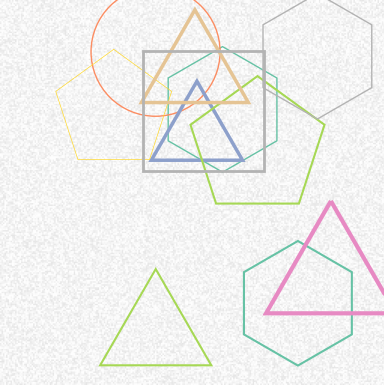[{"shape": "hexagon", "thickness": 1.5, "radius": 0.81, "center": [0.774, 0.212]}, {"shape": "hexagon", "thickness": 1, "radius": 0.82, "center": [0.578, 0.716]}, {"shape": "circle", "thickness": 1, "radius": 0.84, "center": [0.404, 0.866]}, {"shape": "triangle", "thickness": 2.5, "radius": 0.68, "center": [0.512, 0.652]}, {"shape": "triangle", "thickness": 3, "radius": 0.97, "center": [0.859, 0.283]}, {"shape": "pentagon", "thickness": 1.5, "radius": 0.92, "center": [0.669, 0.619]}, {"shape": "triangle", "thickness": 1.5, "radius": 0.83, "center": [0.404, 0.134]}, {"shape": "pentagon", "thickness": 0.5, "radius": 0.79, "center": [0.295, 0.714]}, {"shape": "triangle", "thickness": 2.5, "radius": 0.8, "center": [0.506, 0.814]}, {"shape": "hexagon", "thickness": 1, "radius": 0.82, "center": [0.824, 0.854]}, {"shape": "square", "thickness": 2, "radius": 0.78, "center": [0.528, 0.711]}]